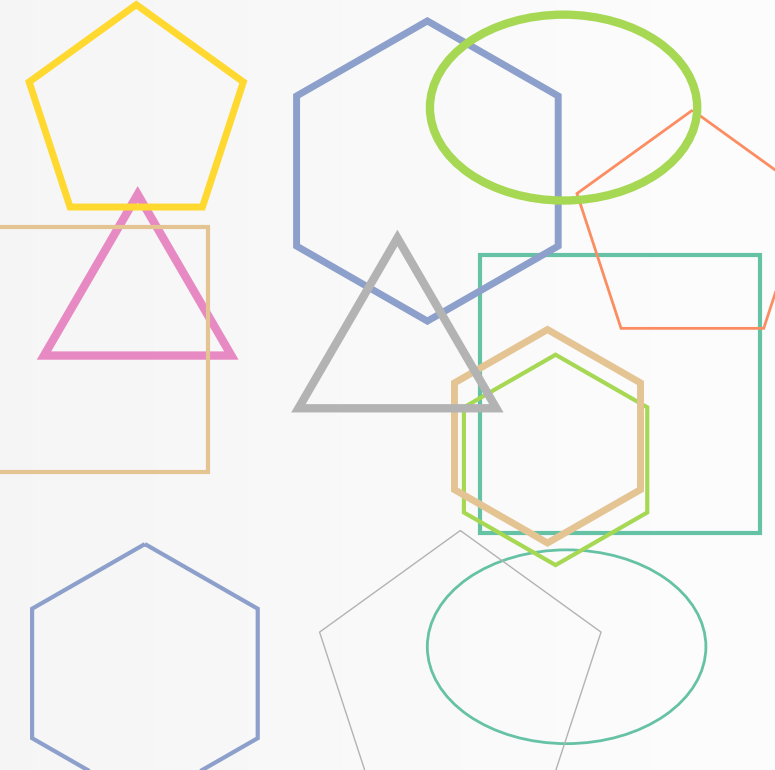[{"shape": "oval", "thickness": 1, "radius": 0.9, "center": [0.731, 0.16]}, {"shape": "square", "thickness": 1.5, "radius": 0.9, "center": [0.8, 0.488]}, {"shape": "pentagon", "thickness": 1, "radius": 0.78, "center": [0.893, 0.7]}, {"shape": "hexagon", "thickness": 1.5, "radius": 0.84, "center": [0.187, 0.125]}, {"shape": "hexagon", "thickness": 2.5, "radius": 0.97, "center": [0.551, 0.778]}, {"shape": "triangle", "thickness": 3, "radius": 0.7, "center": [0.178, 0.608]}, {"shape": "oval", "thickness": 3, "radius": 0.86, "center": [0.727, 0.86]}, {"shape": "hexagon", "thickness": 1.5, "radius": 0.68, "center": [0.717, 0.403]}, {"shape": "pentagon", "thickness": 2.5, "radius": 0.73, "center": [0.176, 0.849]}, {"shape": "square", "thickness": 1.5, "radius": 0.8, "center": [0.109, 0.546]}, {"shape": "hexagon", "thickness": 2.5, "radius": 0.69, "center": [0.706, 0.433]}, {"shape": "triangle", "thickness": 3, "radius": 0.74, "center": [0.513, 0.543]}, {"shape": "pentagon", "thickness": 0.5, "radius": 0.95, "center": [0.594, 0.12]}]